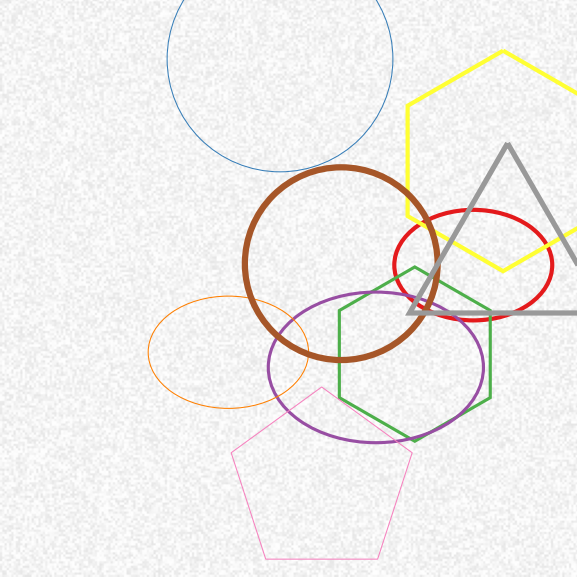[{"shape": "oval", "thickness": 2, "radius": 0.68, "center": [0.82, 0.54]}, {"shape": "circle", "thickness": 0.5, "radius": 0.98, "center": [0.485, 0.897]}, {"shape": "hexagon", "thickness": 1.5, "radius": 0.75, "center": [0.718, 0.386]}, {"shape": "oval", "thickness": 1.5, "radius": 0.93, "center": [0.651, 0.363]}, {"shape": "oval", "thickness": 0.5, "radius": 0.69, "center": [0.395, 0.389]}, {"shape": "hexagon", "thickness": 2, "radius": 0.95, "center": [0.871, 0.72]}, {"shape": "circle", "thickness": 3, "radius": 0.83, "center": [0.591, 0.543]}, {"shape": "pentagon", "thickness": 0.5, "radius": 0.82, "center": [0.557, 0.164]}, {"shape": "triangle", "thickness": 2.5, "radius": 0.98, "center": [0.879, 0.555]}]